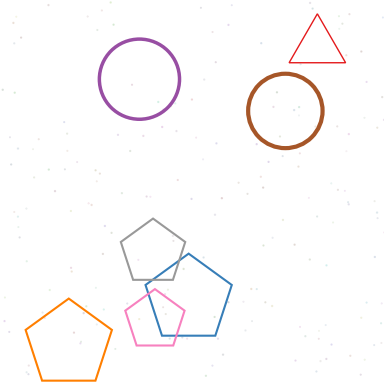[{"shape": "triangle", "thickness": 1, "radius": 0.42, "center": [0.824, 0.879]}, {"shape": "pentagon", "thickness": 1.5, "radius": 0.59, "center": [0.49, 0.223]}, {"shape": "circle", "thickness": 2.5, "radius": 0.52, "center": [0.362, 0.794]}, {"shape": "pentagon", "thickness": 1.5, "radius": 0.59, "center": [0.179, 0.107]}, {"shape": "circle", "thickness": 3, "radius": 0.48, "center": [0.741, 0.712]}, {"shape": "pentagon", "thickness": 1.5, "radius": 0.4, "center": [0.402, 0.168]}, {"shape": "pentagon", "thickness": 1.5, "radius": 0.44, "center": [0.397, 0.344]}]